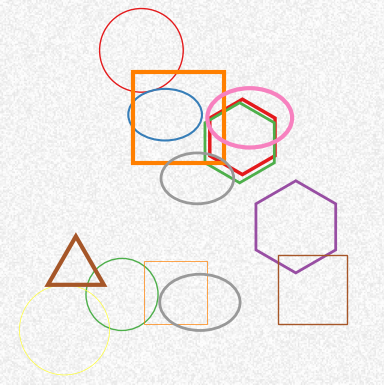[{"shape": "hexagon", "thickness": 2.5, "radius": 0.49, "center": [0.63, 0.644]}, {"shape": "circle", "thickness": 1, "radius": 0.54, "center": [0.367, 0.869]}, {"shape": "oval", "thickness": 1.5, "radius": 0.48, "center": [0.429, 0.702]}, {"shape": "circle", "thickness": 1, "radius": 0.47, "center": [0.317, 0.235]}, {"shape": "hexagon", "thickness": 2, "radius": 0.52, "center": [0.622, 0.629]}, {"shape": "hexagon", "thickness": 2, "radius": 0.6, "center": [0.768, 0.411]}, {"shape": "square", "thickness": 3, "radius": 0.59, "center": [0.464, 0.694]}, {"shape": "square", "thickness": 0.5, "radius": 0.41, "center": [0.455, 0.241]}, {"shape": "circle", "thickness": 0.5, "radius": 0.59, "center": [0.168, 0.143]}, {"shape": "square", "thickness": 1, "radius": 0.45, "center": [0.812, 0.248]}, {"shape": "triangle", "thickness": 3, "radius": 0.42, "center": [0.197, 0.302]}, {"shape": "oval", "thickness": 3, "radius": 0.55, "center": [0.649, 0.694]}, {"shape": "oval", "thickness": 2, "radius": 0.52, "center": [0.519, 0.215]}, {"shape": "oval", "thickness": 2, "radius": 0.47, "center": [0.513, 0.537]}]